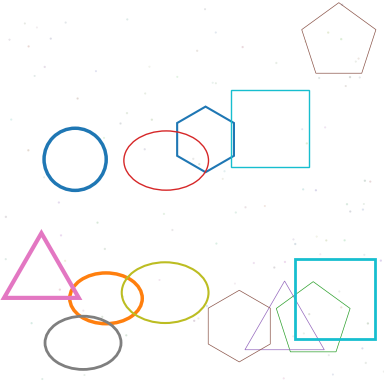[{"shape": "hexagon", "thickness": 1.5, "radius": 0.43, "center": [0.534, 0.638]}, {"shape": "circle", "thickness": 2.5, "radius": 0.4, "center": [0.195, 0.586]}, {"shape": "oval", "thickness": 2.5, "radius": 0.47, "center": [0.275, 0.225]}, {"shape": "pentagon", "thickness": 0.5, "radius": 0.5, "center": [0.813, 0.168]}, {"shape": "oval", "thickness": 1, "radius": 0.55, "center": [0.432, 0.583]}, {"shape": "triangle", "thickness": 0.5, "radius": 0.6, "center": [0.739, 0.151]}, {"shape": "pentagon", "thickness": 0.5, "radius": 0.51, "center": [0.88, 0.892]}, {"shape": "hexagon", "thickness": 0.5, "radius": 0.47, "center": [0.621, 0.153]}, {"shape": "triangle", "thickness": 3, "radius": 0.56, "center": [0.108, 0.282]}, {"shape": "oval", "thickness": 2, "radius": 0.49, "center": [0.216, 0.11]}, {"shape": "oval", "thickness": 1.5, "radius": 0.56, "center": [0.429, 0.24]}, {"shape": "square", "thickness": 1, "radius": 0.5, "center": [0.702, 0.667]}, {"shape": "square", "thickness": 2, "radius": 0.52, "center": [0.87, 0.223]}]